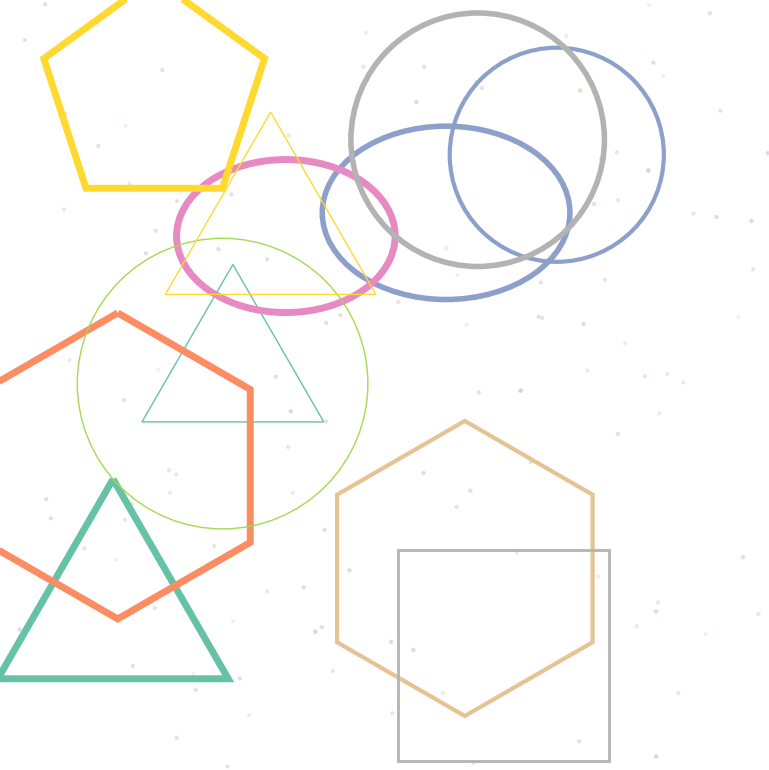[{"shape": "triangle", "thickness": 2.5, "radius": 0.86, "center": [0.147, 0.205]}, {"shape": "triangle", "thickness": 0.5, "radius": 0.68, "center": [0.302, 0.52]}, {"shape": "hexagon", "thickness": 2.5, "radius": 0.99, "center": [0.153, 0.395]}, {"shape": "circle", "thickness": 1.5, "radius": 0.7, "center": [0.723, 0.799]}, {"shape": "oval", "thickness": 2, "radius": 0.8, "center": [0.579, 0.724]}, {"shape": "oval", "thickness": 2.5, "radius": 0.71, "center": [0.371, 0.693]}, {"shape": "circle", "thickness": 0.5, "radius": 0.94, "center": [0.289, 0.502]}, {"shape": "pentagon", "thickness": 2.5, "radius": 0.75, "center": [0.2, 0.877]}, {"shape": "triangle", "thickness": 0.5, "radius": 0.79, "center": [0.351, 0.697]}, {"shape": "hexagon", "thickness": 1.5, "radius": 0.96, "center": [0.604, 0.262]}, {"shape": "square", "thickness": 1, "radius": 0.69, "center": [0.654, 0.149]}, {"shape": "circle", "thickness": 2, "radius": 0.82, "center": [0.62, 0.819]}]